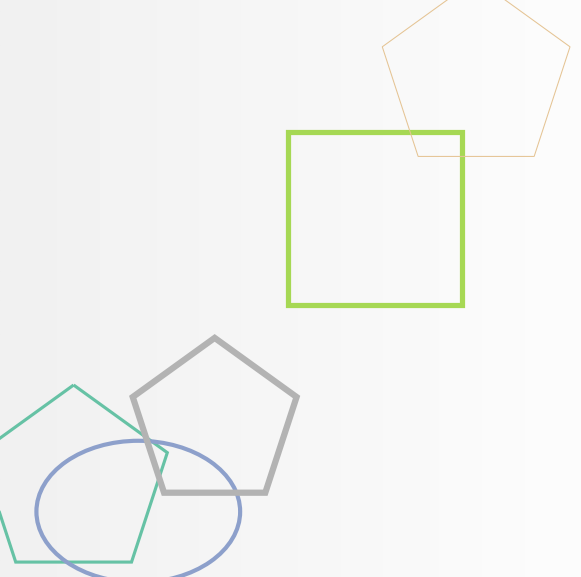[{"shape": "pentagon", "thickness": 1.5, "radius": 0.85, "center": [0.127, 0.163]}, {"shape": "oval", "thickness": 2, "radius": 0.88, "center": [0.238, 0.113]}, {"shape": "square", "thickness": 2.5, "radius": 0.75, "center": [0.645, 0.621]}, {"shape": "pentagon", "thickness": 0.5, "radius": 0.85, "center": [0.819, 0.866]}, {"shape": "pentagon", "thickness": 3, "radius": 0.74, "center": [0.369, 0.266]}]